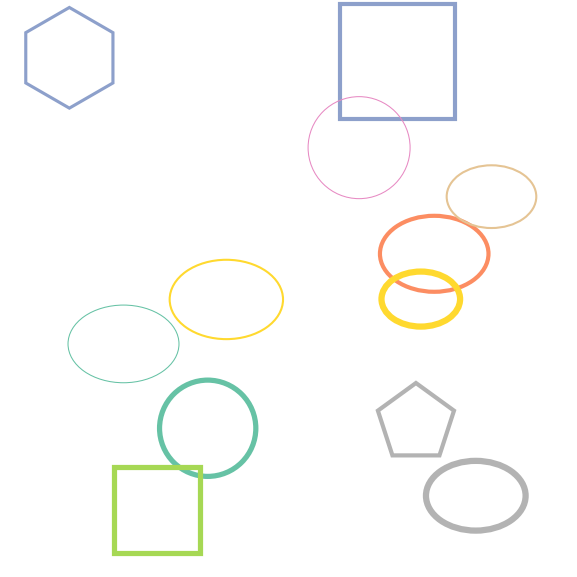[{"shape": "oval", "thickness": 0.5, "radius": 0.48, "center": [0.214, 0.404]}, {"shape": "circle", "thickness": 2.5, "radius": 0.42, "center": [0.36, 0.258]}, {"shape": "oval", "thickness": 2, "radius": 0.47, "center": [0.752, 0.56]}, {"shape": "hexagon", "thickness": 1.5, "radius": 0.44, "center": [0.12, 0.899]}, {"shape": "square", "thickness": 2, "radius": 0.5, "center": [0.689, 0.893]}, {"shape": "circle", "thickness": 0.5, "radius": 0.44, "center": [0.622, 0.743]}, {"shape": "square", "thickness": 2.5, "radius": 0.37, "center": [0.272, 0.115]}, {"shape": "oval", "thickness": 1, "radius": 0.49, "center": [0.392, 0.481]}, {"shape": "oval", "thickness": 3, "radius": 0.34, "center": [0.729, 0.481]}, {"shape": "oval", "thickness": 1, "radius": 0.39, "center": [0.851, 0.659]}, {"shape": "pentagon", "thickness": 2, "radius": 0.35, "center": [0.72, 0.267]}, {"shape": "oval", "thickness": 3, "radius": 0.43, "center": [0.824, 0.141]}]